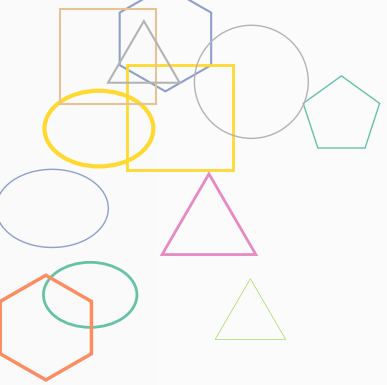[{"shape": "oval", "thickness": 2, "radius": 0.6, "center": [0.233, 0.234]}, {"shape": "pentagon", "thickness": 1, "radius": 0.52, "center": [0.881, 0.699]}, {"shape": "hexagon", "thickness": 2.5, "radius": 0.68, "center": [0.118, 0.149]}, {"shape": "hexagon", "thickness": 1.5, "radius": 0.68, "center": [0.427, 0.899]}, {"shape": "oval", "thickness": 1, "radius": 0.72, "center": [0.135, 0.459]}, {"shape": "triangle", "thickness": 2, "radius": 0.7, "center": [0.539, 0.409]}, {"shape": "triangle", "thickness": 0.5, "radius": 0.53, "center": [0.646, 0.171]}, {"shape": "square", "thickness": 2, "radius": 0.68, "center": [0.465, 0.694]}, {"shape": "oval", "thickness": 3, "radius": 0.7, "center": [0.255, 0.666]}, {"shape": "square", "thickness": 1.5, "radius": 0.62, "center": [0.279, 0.853]}, {"shape": "circle", "thickness": 1, "radius": 0.73, "center": [0.649, 0.787]}, {"shape": "triangle", "thickness": 1.5, "radius": 0.53, "center": [0.371, 0.838]}]